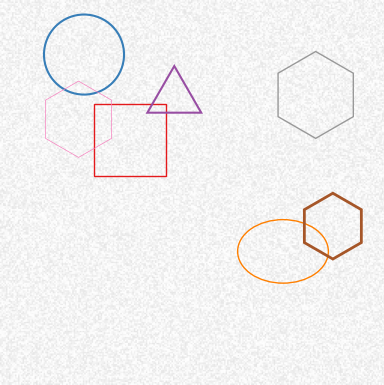[{"shape": "square", "thickness": 1, "radius": 0.47, "center": [0.338, 0.635]}, {"shape": "circle", "thickness": 1.5, "radius": 0.52, "center": [0.218, 0.858]}, {"shape": "triangle", "thickness": 1.5, "radius": 0.4, "center": [0.453, 0.748]}, {"shape": "oval", "thickness": 1, "radius": 0.59, "center": [0.735, 0.347]}, {"shape": "hexagon", "thickness": 2, "radius": 0.43, "center": [0.865, 0.413]}, {"shape": "hexagon", "thickness": 0.5, "radius": 0.5, "center": [0.204, 0.69]}, {"shape": "hexagon", "thickness": 1, "radius": 0.56, "center": [0.82, 0.753]}]